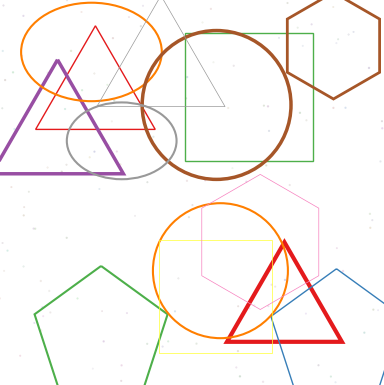[{"shape": "triangle", "thickness": 3, "radius": 0.86, "center": [0.739, 0.198]}, {"shape": "triangle", "thickness": 1, "radius": 0.9, "center": [0.248, 0.754]}, {"shape": "pentagon", "thickness": 1, "radius": 0.9, "center": [0.874, 0.123]}, {"shape": "pentagon", "thickness": 1.5, "radius": 0.91, "center": [0.263, 0.127]}, {"shape": "square", "thickness": 1, "radius": 0.83, "center": [0.647, 0.748]}, {"shape": "triangle", "thickness": 2.5, "radius": 0.99, "center": [0.149, 0.647]}, {"shape": "circle", "thickness": 1.5, "radius": 0.88, "center": [0.573, 0.297]}, {"shape": "oval", "thickness": 1.5, "radius": 0.91, "center": [0.238, 0.865]}, {"shape": "square", "thickness": 0.5, "radius": 0.74, "center": [0.56, 0.229]}, {"shape": "hexagon", "thickness": 2, "radius": 0.69, "center": [0.866, 0.881]}, {"shape": "circle", "thickness": 2.5, "radius": 0.97, "center": [0.563, 0.727]}, {"shape": "hexagon", "thickness": 0.5, "radius": 0.88, "center": [0.676, 0.372]}, {"shape": "oval", "thickness": 1.5, "radius": 0.71, "center": [0.316, 0.634]}, {"shape": "triangle", "thickness": 0.5, "radius": 0.96, "center": [0.418, 0.819]}]